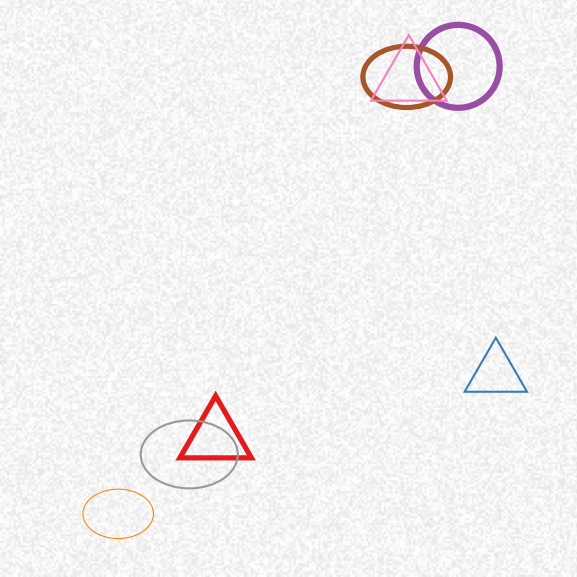[{"shape": "triangle", "thickness": 2.5, "radius": 0.36, "center": [0.373, 0.242]}, {"shape": "triangle", "thickness": 1, "radius": 0.31, "center": [0.859, 0.352]}, {"shape": "circle", "thickness": 3, "radius": 0.36, "center": [0.793, 0.884]}, {"shape": "oval", "thickness": 0.5, "radius": 0.31, "center": [0.205, 0.109]}, {"shape": "oval", "thickness": 2.5, "radius": 0.38, "center": [0.704, 0.866]}, {"shape": "triangle", "thickness": 1, "radius": 0.38, "center": [0.708, 0.863]}, {"shape": "oval", "thickness": 1, "radius": 0.42, "center": [0.328, 0.212]}]